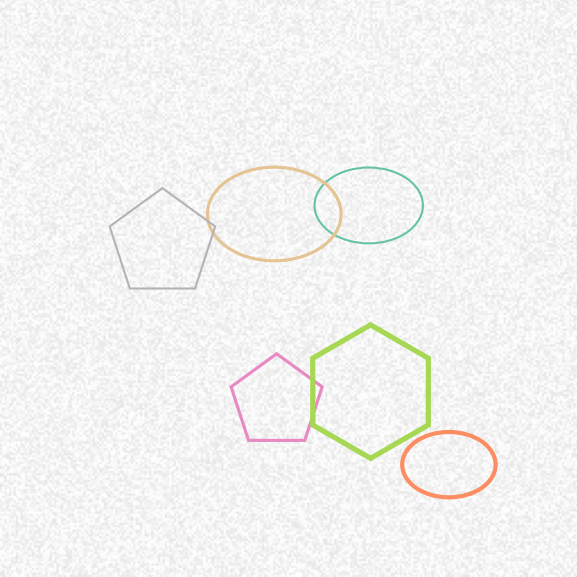[{"shape": "oval", "thickness": 1, "radius": 0.47, "center": [0.638, 0.643]}, {"shape": "oval", "thickness": 2, "radius": 0.4, "center": [0.777, 0.195]}, {"shape": "pentagon", "thickness": 1.5, "radius": 0.41, "center": [0.479, 0.304]}, {"shape": "hexagon", "thickness": 2.5, "radius": 0.58, "center": [0.642, 0.321]}, {"shape": "oval", "thickness": 1.5, "radius": 0.58, "center": [0.475, 0.629]}, {"shape": "pentagon", "thickness": 1, "radius": 0.48, "center": [0.281, 0.577]}]